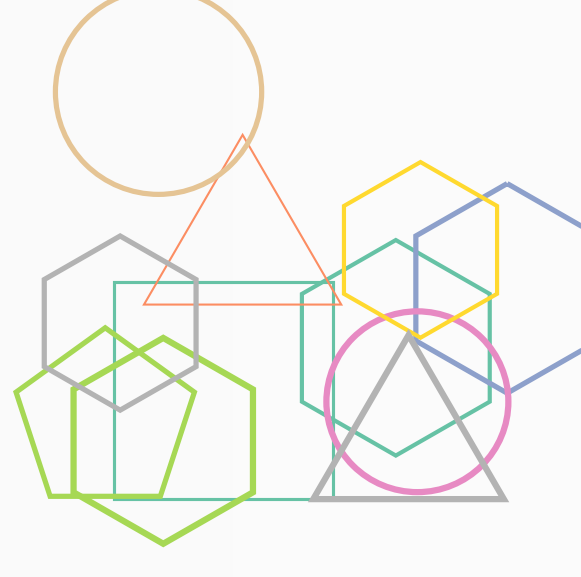[{"shape": "hexagon", "thickness": 2, "radius": 0.93, "center": [0.681, 0.397]}, {"shape": "square", "thickness": 1.5, "radius": 0.94, "center": [0.384, 0.323]}, {"shape": "triangle", "thickness": 1, "radius": 0.98, "center": [0.417, 0.57]}, {"shape": "hexagon", "thickness": 2.5, "radius": 0.91, "center": [0.873, 0.5]}, {"shape": "circle", "thickness": 3, "radius": 0.78, "center": [0.718, 0.303]}, {"shape": "pentagon", "thickness": 2.5, "radius": 0.81, "center": [0.181, 0.27]}, {"shape": "hexagon", "thickness": 3, "radius": 0.89, "center": [0.281, 0.236]}, {"shape": "hexagon", "thickness": 2, "radius": 0.76, "center": [0.723, 0.566]}, {"shape": "circle", "thickness": 2.5, "radius": 0.89, "center": [0.273, 0.84]}, {"shape": "hexagon", "thickness": 2.5, "radius": 0.75, "center": [0.207, 0.44]}, {"shape": "triangle", "thickness": 3, "radius": 0.95, "center": [0.703, 0.229]}]